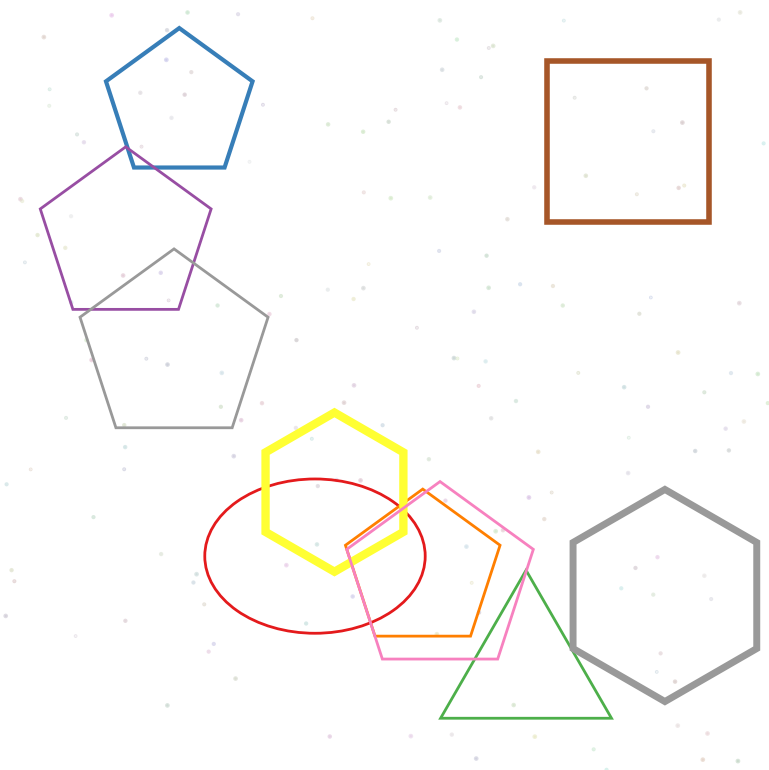[{"shape": "oval", "thickness": 1, "radius": 0.72, "center": [0.409, 0.278]}, {"shape": "pentagon", "thickness": 1.5, "radius": 0.5, "center": [0.233, 0.863]}, {"shape": "triangle", "thickness": 1, "radius": 0.64, "center": [0.683, 0.131]}, {"shape": "pentagon", "thickness": 1, "radius": 0.58, "center": [0.163, 0.693]}, {"shape": "pentagon", "thickness": 1, "radius": 0.53, "center": [0.549, 0.259]}, {"shape": "hexagon", "thickness": 3, "radius": 0.52, "center": [0.434, 0.361]}, {"shape": "square", "thickness": 2, "radius": 0.52, "center": [0.816, 0.816]}, {"shape": "pentagon", "thickness": 1, "radius": 0.64, "center": [0.571, 0.247]}, {"shape": "pentagon", "thickness": 1, "radius": 0.64, "center": [0.226, 0.548]}, {"shape": "hexagon", "thickness": 2.5, "radius": 0.69, "center": [0.864, 0.227]}]